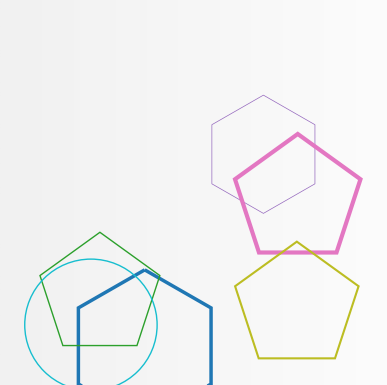[{"shape": "hexagon", "thickness": 2.5, "radius": 0.99, "center": [0.373, 0.101]}, {"shape": "pentagon", "thickness": 1, "radius": 0.81, "center": [0.258, 0.234]}, {"shape": "hexagon", "thickness": 0.5, "radius": 0.77, "center": [0.68, 0.599]}, {"shape": "pentagon", "thickness": 3, "radius": 0.85, "center": [0.768, 0.482]}, {"shape": "pentagon", "thickness": 1.5, "radius": 0.84, "center": [0.766, 0.205]}, {"shape": "circle", "thickness": 1, "radius": 0.85, "center": [0.235, 0.156]}]